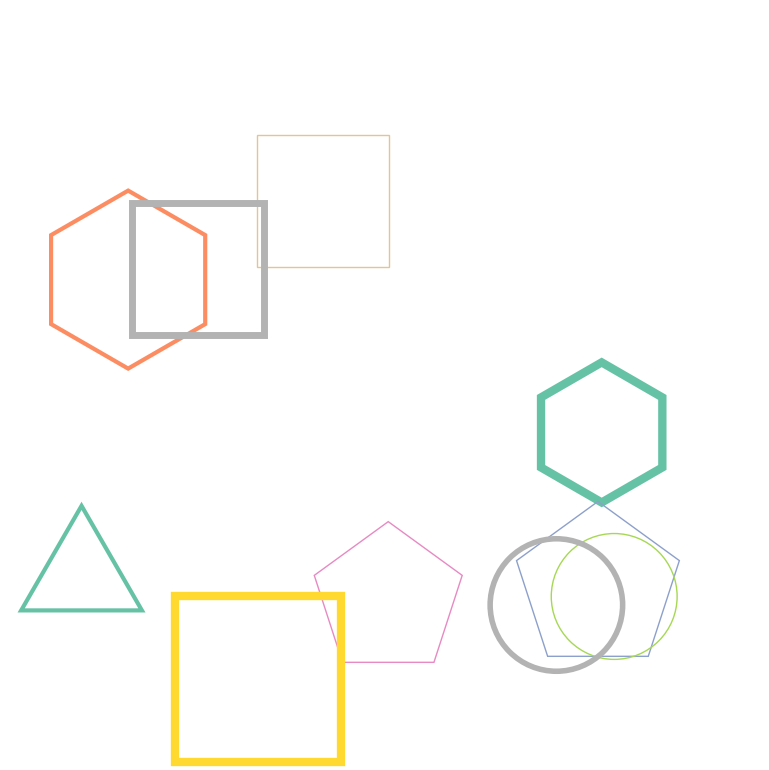[{"shape": "hexagon", "thickness": 3, "radius": 0.45, "center": [0.781, 0.438]}, {"shape": "triangle", "thickness": 1.5, "radius": 0.45, "center": [0.106, 0.253]}, {"shape": "hexagon", "thickness": 1.5, "radius": 0.58, "center": [0.166, 0.637]}, {"shape": "pentagon", "thickness": 0.5, "radius": 0.56, "center": [0.777, 0.238]}, {"shape": "pentagon", "thickness": 0.5, "radius": 0.5, "center": [0.504, 0.222]}, {"shape": "circle", "thickness": 0.5, "radius": 0.41, "center": [0.798, 0.225]}, {"shape": "square", "thickness": 3, "radius": 0.54, "center": [0.335, 0.118]}, {"shape": "square", "thickness": 0.5, "radius": 0.43, "center": [0.42, 0.739]}, {"shape": "square", "thickness": 2.5, "radius": 0.43, "center": [0.257, 0.651]}, {"shape": "circle", "thickness": 2, "radius": 0.43, "center": [0.723, 0.214]}]